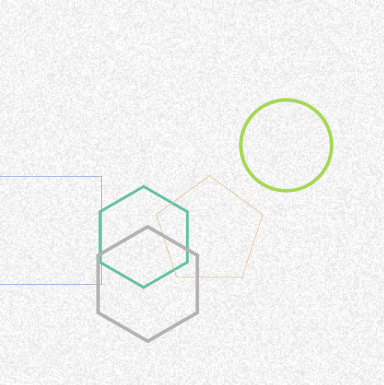[{"shape": "hexagon", "thickness": 2, "radius": 0.66, "center": [0.373, 0.385]}, {"shape": "square", "thickness": 0.5, "radius": 0.7, "center": [0.12, 0.402]}, {"shape": "circle", "thickness": 2.5, "radius": 0.59, "center": [0.743, 0.622]}, {"shape": "pentagon", "thickness": 0.5, "radius": 0.73, "center": [0.544, 0.398]}, {"shape": "hexagon", "thickness": 2.5, "radius": 0.74, "center": [0.384, 0.262]}]